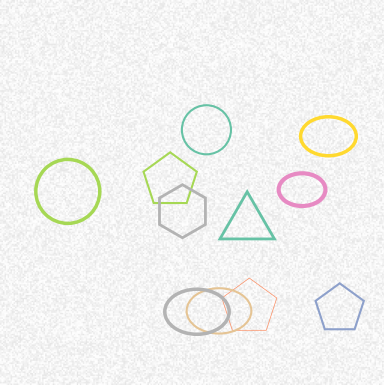[{"shape": "triangle", "thickness": 2, "radius": 0.41, "center": [0.642, 0.42]}, {"shape": "circle", "thickness": 1.5, "radius": 0.32, "center": [0.536, 0.663]}, {"shape": "pentagon", "thickness": 0.5, "radius": 0.37, "center": [0.648, 0.203]}, {"shape": "pentagon", "thickness": 1.5, "radius": 0.33, "center": [0.882, 0.198]}, {"shape": "oval", "thickness": 3, "radius": 0.3, "center": [0.785, 0.507]}, {"shape": "pentagon", "thickness": 1.5, "radius": 0.36, "center": [0.442, 0.532]}, {"shape": "circle", "thickness": 2.5, "radius": 0.42, "center": [0.176, 0.503]}, {"shape": "oval", "thickness": 2.5, "radius": 0.36, "center": [0.853, 0.646]}, {"shape": "oval", "thickness": 1.5, "radius": 0.42, "center": [0.569, 0.192]}, {"shape": "oval", "thickness": 2.5, "radius": 0.42, "center": [0.512, 0.19]}, {"shape": "hexagon", "thickness": 2, "radius": 0.34, "center": [0.474, 0.451]}]